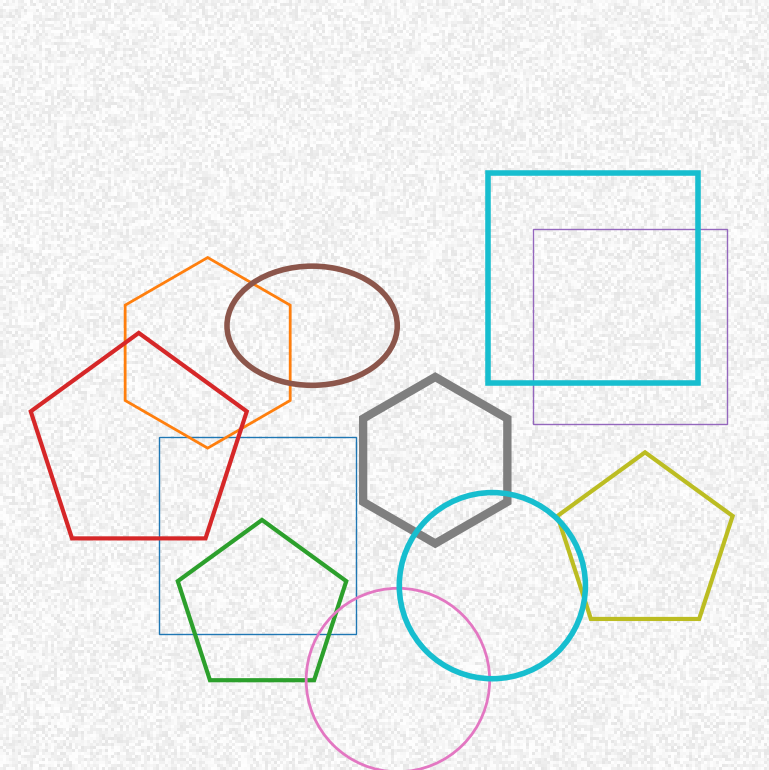[{"shape": "square", "thickness": 0.5, "radius": 0.64, "center": [0.334, 0.304]}, {"shape": "hexagon", "thickness": 1, "radius": 0.62, "center": [0.27, 0.542]}, {"shape": "pentagon", "thickness": 1.5, "radius": 0.58, "center": [0.34, 0.21]}, {"shape": "pentagon", "thickness": 1.5, "radius": 0.74, "center": [0.18, 0.42]}, {"shape": "square", "thickness": 0.5, "radius": 0.63, "center": [0.818, 0.576]}, {"shape": "oval", "thickness": 2, "radius": 0.55, "center": [0.405, 0.577]}, {"shape": "circle", "thickness": 1, "radius": 0.6, "center": [0.517, 0.117]}, {"shape": "hexagon", "thickness": 3, "radius": 0.54, "center": [0.565, 0.402]}, {"shape": "pentagon", "thickness": 1.5, "radius": 0.6, "center": [0.838, 0.293]}, {"shape": "circle", "thickness": 2, "radius": 0.6, "center": [0.639, 0.239]}, {"shape": "square", "thickness": 2, "radius": 0.68, "center": [0.77, 0.639]}]